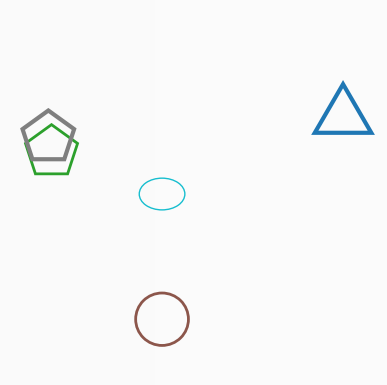[{"shape": "triangle", "thickness": 3, "radius": 0.42, "center": [0.885, 0.697]}, {"shape": "pentagon", "thickness": 2, "radius": 0.35, "center": [0.133, 0.606]}, {"shape": "circle", "thickness": 2, "radius": 0.34, "center": [0.418, 0.171]}, {"shape": "pentagon", "thickness": 3, "radius": 0.35, "center": [0.125, 0.643]}, {"shape": "oval", "thickness": 1, "radius": 0.29, "center": [0.418, 0.496]}]